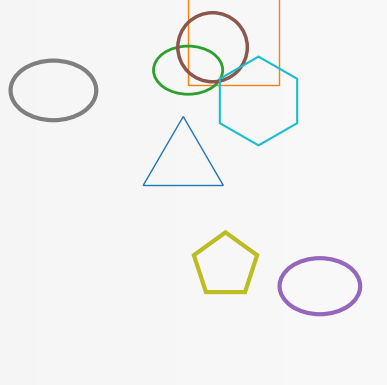[{"shape": "triangle", "thickness": 1, "radius": 0.6, "center": [0.473, 0.578]}, {"shape": "square", "thickness": 1, "radius": 0.59, "center": [0.602, 0.897]}, {"shape": "oval", "thickness": 2, "radius": 0.45, "center": [0.485, 0.818]}, {"shape": "oval", "thickness": 3, "radius": 0.52, "center": [0.825, 0.257]}, {"shape": "circle", "thickness": 2.5, "radius": 0.45, "center": [0.549, 0.877]}, {"shape": "oval", "thickness": 3, "radius": 0.55, "center": [0.138, 0.765]}, {"shape": "pentagon", "thickness": 3, "radius": 0.43, "center": [0.582, 0.311]}, {"shape": "hexagon", "thickness": 1.5, "radius": 0.58, "center": [0.667, 0.738]}]